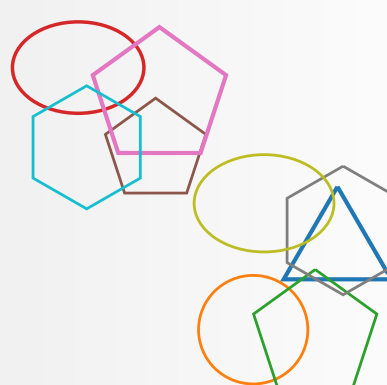[{"shape": "triangle", "thickness": 3, "radius": 0.8, "center": [0.871, 0.355]}, {"shape": "circle", "thickness": 2, "radius": 0.71, "center": [0.653, 0.144]}, {"shape": "pentagon", "thickness": 2, "radius": 0.84, "center": [0.813, 0.133]}, {"shape": "oval", "thickness": 2.5, "radius": 0.85, "center": [0.202, 0.824]}, {"shape": "pentagon", "thickness": 2, "radius": 0.68, "center": [0.402, 0.609]}, {"shape": "pentagon", "thickness": 3, "radius": 0.9, "center": [0.411, 0.749]}, {"shape": "hexagon", "thickness": 2, "radius": 0.84, "center": [0.885, 0.401]}, {"shape": "oval", "thickness": 2, "radius": 0.9, "center": [0.681, 0.472]}, {"shape": "hexagon", "thickness": 2, "radius": 0.8, "center": [0.224, 0.617]}]